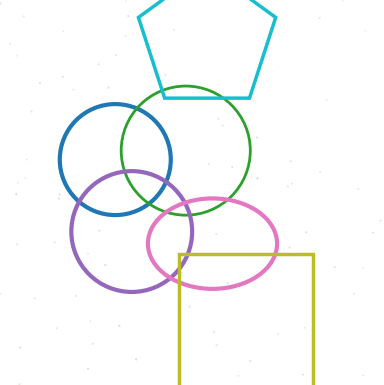[{"shape": "circle", "thickness": 3, "radius": 0.72, "center": [0.299, 0.586]}, {"shape": "circle", "thickness": 2, "radius": 0.84, "center": [0.482, 0.609]}, {"shape": "circle", "thickness": 3, "radius": 0.78, "center": [0.342, 0.399]}, {"shape": "oval", "thickness": 3, "radius": 0.84, "center": [0.552, 0.367]}, {"shape": "square", "thickness": 2.5, "radius": 0.87, "center": [0.639, 0.166]}, {"shape": "pentagon", "thickness": 2.5, "radius": 0.94, "center": [0.538, 0.897]}]